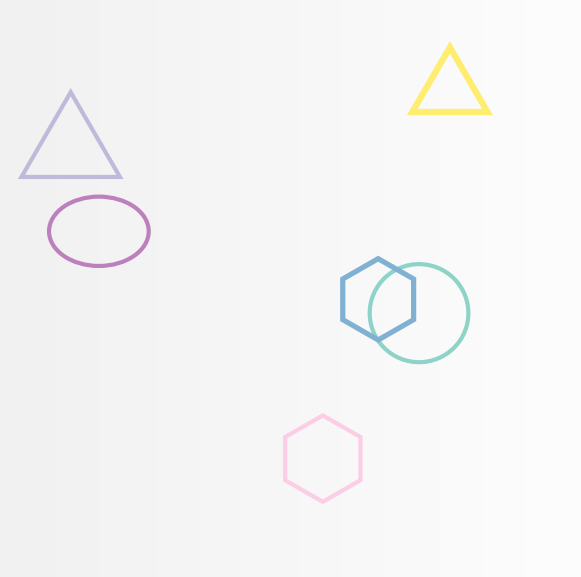[{"shape": "circle", "thickness": 2, "radius": 0.42, "center": [0.721, 0.457]}, {"shape": "triangle", "thickness": 2, "radius": 0.49, "center": [0.122, 0.742]}, {"shape": "hexagon", "thickness": 2.5, "radius": 0.35, "center": [0.651, 0.481]}, {"shape": "hexagon", "thickness": 2, "radius": 0.37, "center": [0.555, 0.205]}, {"shape": "oval", "thickness": 2, "radius": 0.43, "center": [0.17, 0.599]}, {"shape": "triangle", "thickness": 3, "radius": 0.37, "center": [0.774, 0.843]}]